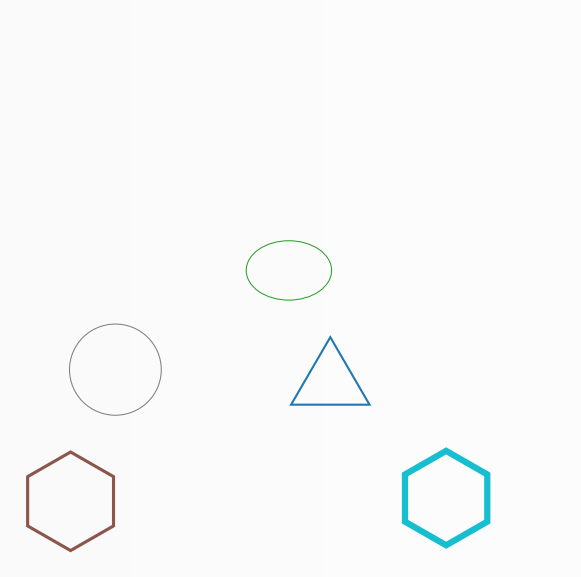[{"shape": "triangle", "thickness": 1, "radius": 0.39, "center": [0.568, 0.337]}, {"shape": "oval", "thickness": 0.5, "radius": 0.37, "center": [0.497, 0.531]}, {"shape": "hexagon", "thickness": 1.5, "radius": 0.43, "center": [0.121, 0.131]}, {"shape": "circle", "thickness": 0.5, "radius": 0.39, "center": [0.199, 0.359]}, {"shape": "hexagon", "thickness": 3, "radius": 0.41, "center": [0.768, 0.137]}]